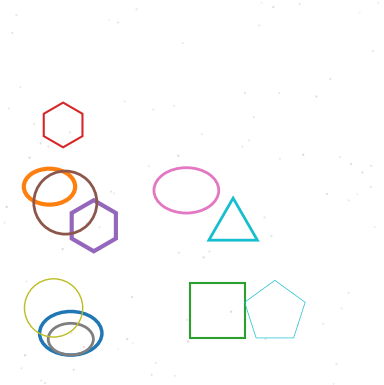[{"shape": "oval", "thickness": 2.5, "radius": 0.4, "center": [0.184, 0.134]}, {"shape": "oval", "thickness": 3, "radius": 0.33, "center": [0.129, 0.515]}, {"shape": "square", "thickness": 1.5, "radius": 0.36, "center": [0.564, 0.194]}, {"shape": "hexagon", "thickness": 1.5, "radius": 0.29, "center": [0.164, 0.675]}, {"shape": "hexagon", "thickness": 3, "radius": 0.33, "center": [0.244, 0.414]}, {"shape": "circle", "thickness": 2, "radius": 0.41, "center": [0.17, 0.474]}, {"shape": "oval", "thickness": 2, "radius": 0.42, "center": [0.484, 0.506]}, {"shape": "oval", "thickness": 2, "radius": 0.29, "center": [0.184, 0.119]}, {"shape": "circle", "thickness": 1, "radius": 0.38, "center": [0.139, 0.2]}, {"shape": "pentagon", "thickness": 0.5, "radius": 0.41, "center": [0.714, 0.189]}, {"shape": "triangle", "thickness": 2, "radius": 0.36, "center": [0.605, 0.413]}]